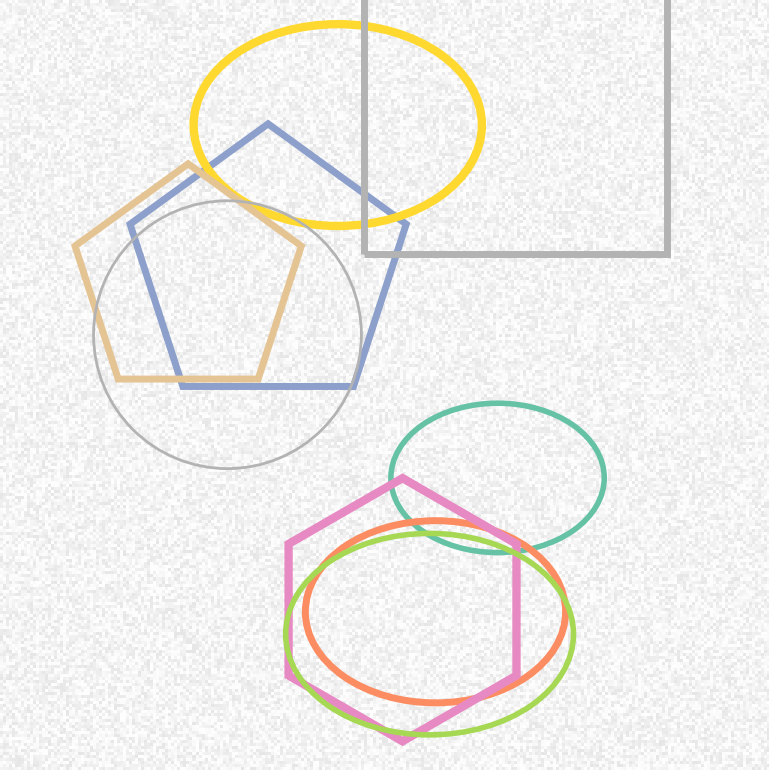[{"shape": "oval", "thickness": 2, "radius": 0.69, "center": [0.646, 0.379]}, {"shape": "oval", "thickness": 2.5, "radius": 0.84, "center": [0.566, 0.205]}, {"shape": "pentagon", "thickness": 2.5, "radius": 0.94, "center": [0.348, 0.651]}, {"shape": "hexagon", "thickness": 3, "radius": 0.85, "center": [0.523, 0.208]}, {"shape": "oval", "thickness": 2, "radius": 0.93, "center": [0.558, 0.176]}, {"shape": "oval", "thickness": 3, "radius": 0.94, "center": [0.439, 0.838]}, {"shape": "pentagon", "thickness": 2.5, "radius": 0.77, "center": [0.244, 0.633]}, {"shape": "square", "thickness": 2.5, "radius": 0.98, "center": [0.669, 0.866]}, {"shape": "circle", "thickness": 1, "radius": 0.87, "center": [0.295, 0.565]}]